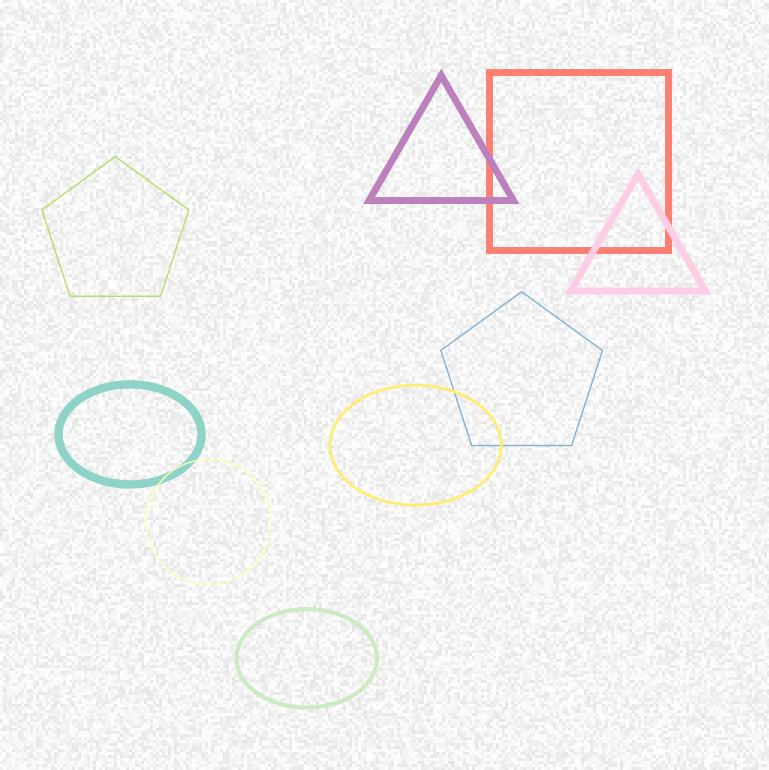[{"shape": "oval", "thickness": 3, "radius": 0.46, "center": [0.169, 0.436]}, {"shape": "circle", "thickness": 0.5, "radius": 0.41, "center": [0.271, 0.322]}, {"shape": "square", "thickness": 2.5, "radius": 0.58, "center": [0.751, 0.791]}, {"shape": "pentagon", "thickness": 0.5, "radius": 0.55, "center": [0.677, 0.511]}, {"shape": "pentagon", "thickness": 0.5, "radius": 0.5, "center": [0.15, 0.696]}, {"shape": "triangle", "thickness": 2.5, "radius": 0.51, "center": [0.829, 0.673]}, {"shape": "triangle", "thickness": 2.5, "radius": 0.54, "center": [0.573, 0.794]}, {"shape": "oval", "thickness": 1.5, "radius": 0.46, "center": [0.398, 0.145]}, {"shape": "oval", "thickness": 1, "radius": 0.56, "center": [0.54, 0.422]}]